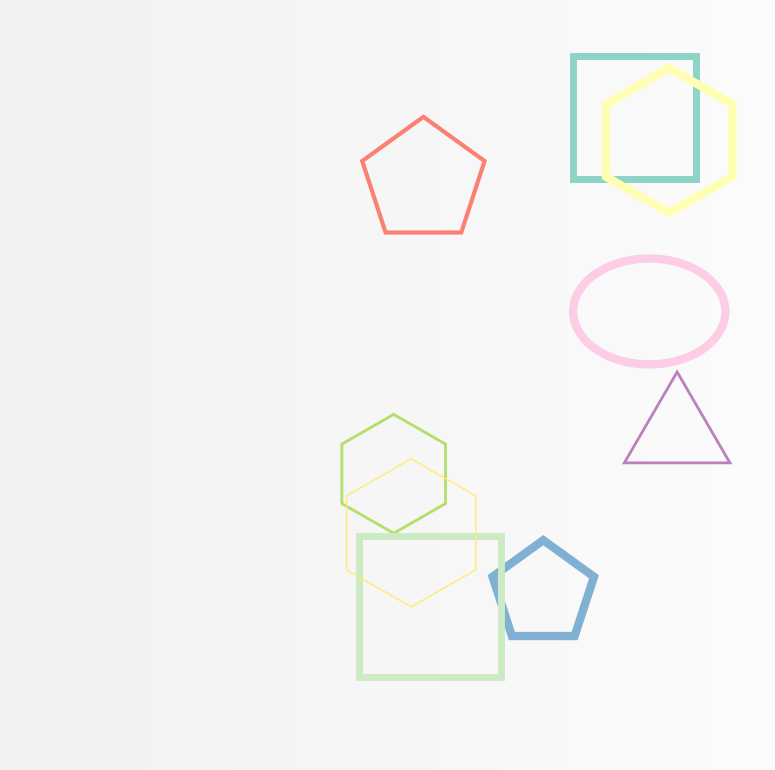[{"shape": "square", "thickness": 2.5, "radius": 0.4, "center": [0.819, 0.847]}, {"shape": "hexagon", "thickness": 3, "radius": 0.47, "center": [0.863, 0.818]}, {"shape": "pentagon", "thickness": 1.5, "radius": 0.42, "center": [0.546, 0.765]}, {"shape": "pentagon", "thickness": 3, "radius": 0.34, "center": [0.701, 0.23]}, {"shape": "hexagon", "thickness": 1, "radius": 0.39, "center": [0.508, 0.385]}, {"shape": "oval", "thickness": 3, "radius": 0.49, "center": [0.838, 0.595]}, {"shape": "triangle", "thickness": 1, "radius": 0.39, "center": [0.874, 0.438]}, {"shape": "square", "thickness": 2.5, "radius": 0.46, "center": [0.554, 0.213]}, {"shape": "hexagon", "thickness": 0.5, "radius": 0.48, "center": [0.531, 0.308]}]